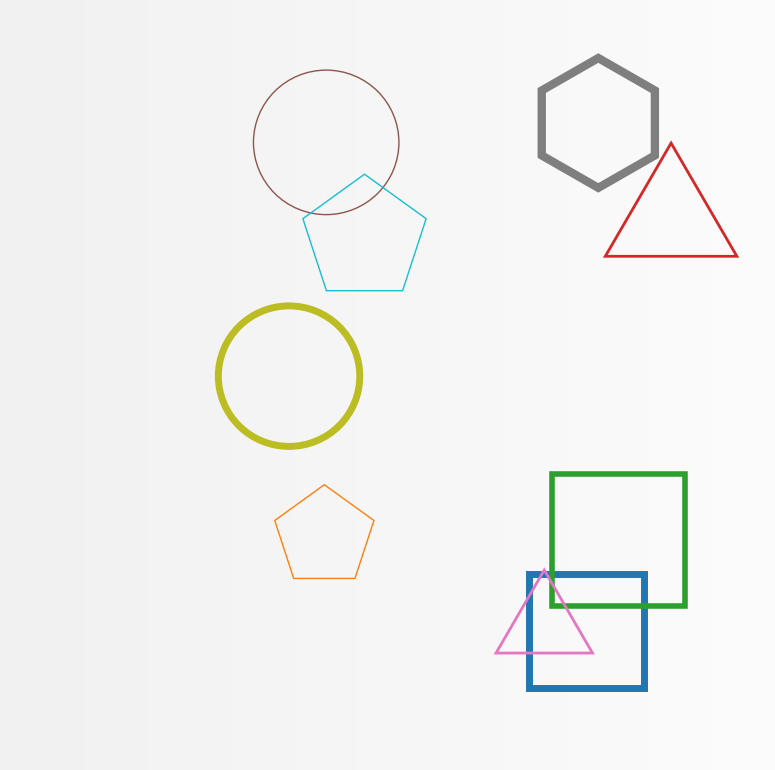[{"shape": "square", "thickness": 2.5, "radius": 0.37, "center": [0.757, 0.18]}, {"shape": "pentagon", "thickness": 0.5, "radius": 0.34, "center": [0.418, 0.303]}, {"shape": "square", "thickness": 2, "radius": 0.43, "center": [0.798, 0.298]}, {"shape": "triangle", "thickness": 1, "radius": 0.49, "center": [0.866, 0.716]}, {"shape": "circle", "thickness": 0.5, "radius": 0.47, "center": [0.421, 0.815]}, {"shape": "triangle", "thickness": 1, "radius": 0.36, "center": [0.702, 0.188]}, {"shape": "hexagon", "thickness": 3, "radius": 0.42, "center": [0.772, 0.84]}, {"shape": "circle", "thickness": 2.5, "radius": 0.46, "center": [0.373, 0.511]}, {"shape": "pentagon", "thickness": 0.5, "radius": 0.42, "center": [0.47, 0.69]}]